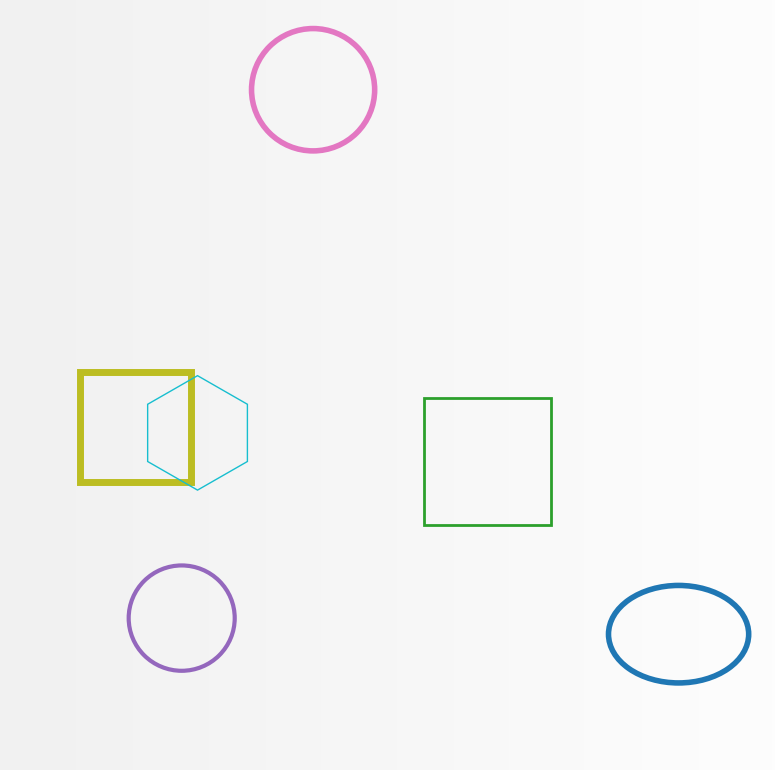[{"shape": "oval", "thickness": 2, "radius": 0.45, "center": [0.876, 0.176]}, {"shape": "square", "thickness": 1, "radius": 0.41, "center": [0.629, 0.4]}, {"shape": "circle", "thickness": 1.5, "radius": 0.34, "center": [0.234, 0.197]}, {"shape": "circle", "thickness": 2, "radius": 0.4, "center": [0.404, 0.883]}, {"shape": "square", "thickness": 2.5, "radius": 0.36, "center": [0.174, 0.445]}, {"shape": "hexagon", "thickness": 0.5, "radius": 0.37, "center": [0.255, 0.438]}]